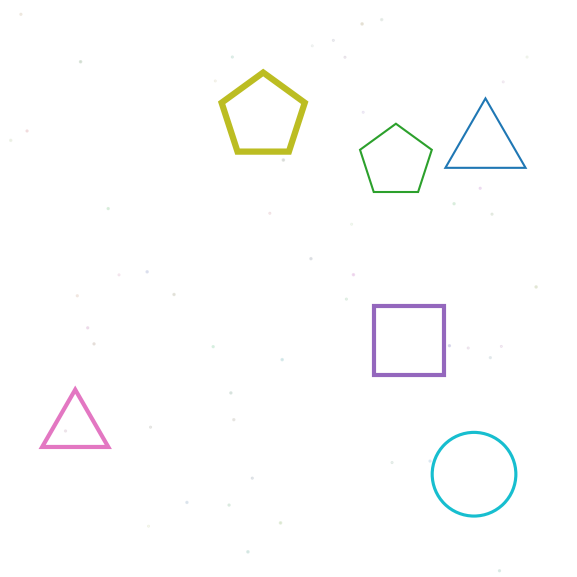[{"shape": "triangle", "thickness": 1, "radius": 0.4, "center": [0.841, 0.749]}, {"shape": "pentagon", "thickness": 1, "radius": 0.33, "center": [0.686, 0.72]}, {"shape": "square", "thickness": 2, "radius": 0.3, "center": [0.708, 0.41]}, {"shape": "triangle", "thickness": 2, "radius": 0.33, "center": [0.13, 0.258]}, {"shape": "pentagon", "thickness": 3, "radius": 0.38, "center": [0.456, 0.798]}, {"shape": "circle", "thickness": 1.5, "radius": 0.36, "center": [0.821, 0.178]}]